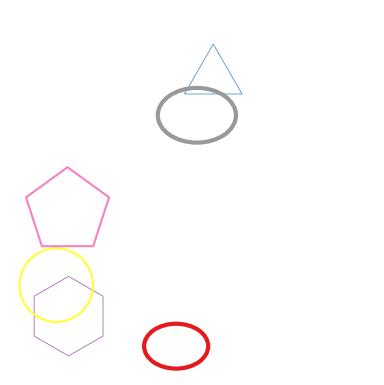[{"shape": "oval", "thickness": 3, "radius": 0.42, "center": [0.458, 0.101]}, {"shape": "triangle", "thickness": 0.5, "radius": 0.43, "center": [0.554, 0.799]}, {"shape": "hexagon", "thickness": 0.5, "radius": 0.52, "center": [0.178, 0.179]}, {"shape": "circle", "thickness": 1.5, "radius": 0.48, "center": [0.146, 0.26]}, {"shape": "pentagon", "thickness": 1.5, "radius": 0.57, "center": [0.175, 0.452]}, {"shape": "oval", "thickness": 3, "radius": 0.51, "center": [0.511, 0.701]}]